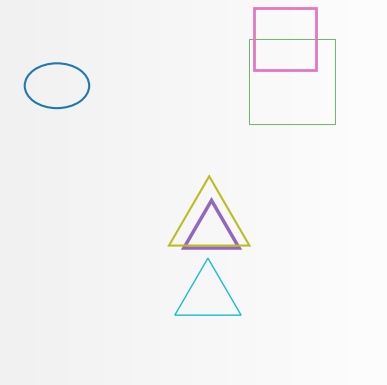[{"shape": "oval", "thickness": 1.5, "radius": 0.42, "center": [0.147, 0.777]}, {"shape": "square", "thickness": 0.5, "radius": 0.55, "center": [0.753, 0.787]}, {"shape": "triangle", "thickness": 2.5, "radius": 0.41, "center": [0.546, 0.397]}, {"shape": "square", "thickness": 2, "radius": 0.4, "center": [0.735, 0.899]}, {"shape": "triangle", "thickness": 1.5, "radius": 0.6, "center": [0.54, 0.422]}, {"shape": "triangle", "thickness": 1, "radius": 0.49, "center": [0.537, 0.231]}]